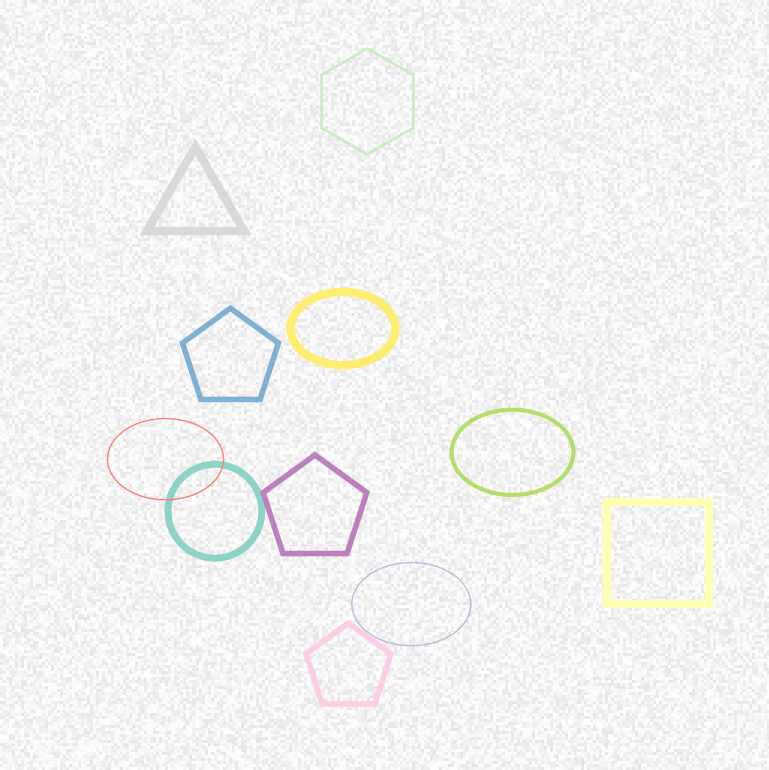[{"shape": "circle", "thickness": 2.5, "radius": 0.3, "center": [0.279, 0.336]}, {"shape": "square", "thickness": 3, "radius": 0.33, "center": [0.854, 0.281]}, {"shape": "oval", "thickness": 0.5, "radius": 0.39, "center": [0.534, 0.215]}, {"shape": "oval", "thickness": 0.5, "radius": 0.38, "center": [0.215, 0.404]}, {"shape": "pentagon", "thickness": 2, "radius": 0.33, "center": [0.299, 0.534]}, {"shape": "oval", "thickness": 1.5, "radius": 0.4, "center": [0.666, 0.413]}, {"shape": "pentagon", "thickness": 2, "radius": 0.29, "center": [0.453, 0.133]}, {"shape": "triangle", "thickness": 3, "radius": 0.36, "center": [0.254, 0.736]}, {"shape": "pentagon", "thickness": 2, "radius": 0.35, "center": [0.409, 0.338]}, {"shape": "hexagon", "thickness": 1, "radius": 0.34, "center": [0.477, 0.868]}, {"shape": "oval", "thickness": 3, "radius": 0.34, "center": [0.445, 0.573]}]